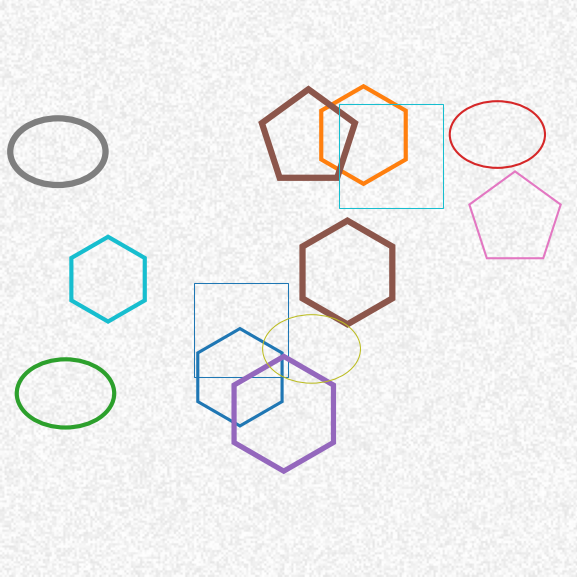[{"shape": "hexagon", "thickness": 1.5, "radius": 0.42, "center": [0.415, 0.346]}, {"shape": "square", "thickness": 0.5, "radius": 0.41, "center": [0.418, 0.428]}, {"shape": "hexagon", "thickness": 2, "radius": 0.42, "center": [0.629, 0.765]}, {"shape": "oval", "thickness": 2, "radius": 0.42, "center": [0.113, 0.318]}, {"shape": "oval", "thickness": 1, "radius": 0.41, "center": [0.861, 0.766]}, {"shape": "hexagon", "thickness": 2.5, "radius": 0.5, "center": [0.491, 0.283]}, {"shape": "pentagon", "thickness": 3, "radius": 0.42, "center": [0.534, 0.76]}, {"shape": "hexagon", "thickness": 3, "radius": 0.45, "center": [0.602, 0.527]}, {"shape": "pentagon", "thickness": 1, "radius": 0.42, "center": [0.892, 0.619]}, {"shape": "oval", "thickness": 3, "radius": 0.41, "center": [0.1, 0.736]}, {"shape": "oval", "thickness": 0.5, "radius": 0.42, "center": [0.539, 0.395]}, {"shape": "hexagon", "thickness": 2, "radius": 0.37, "center": [0.187, 0.516]}, {"shape": "square", "thickness": 0.5, "radius": 0.45, "center": [0.677, 0.729]}]